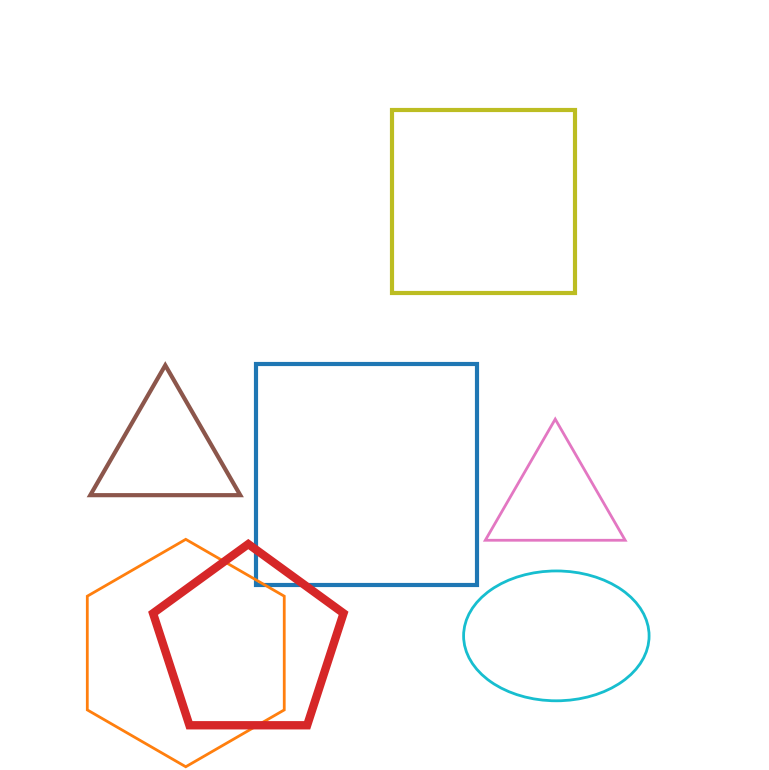[{"shape": "square", "thickness": 1.5, "radius": 0.72, "center": [0.475, 0.384]}, {"shape": "hexagon", "thickness": 1, "radius": 0.74, "center": [0.241, 0.152]}, {"shape": "pentagon", "thickness": 3, "radius": 0.65, "center": [0.322, 0.163]}, {"shape": "triangle", "thickness": 1.5, "radius": 0.56, "center": [0.215, 0.413]}, {"shape": "triangle", "thickness": 1, "radius": 0.52, "center": [0.721, 0.351]}, {"shape": "square", "thickness": 1.5, "radius": 0.59, "center": [0.628, 0.738]}, {"shape": "oval", "thickness": 1, "radius": 0.6, "center": [0.723, 0.174]}]